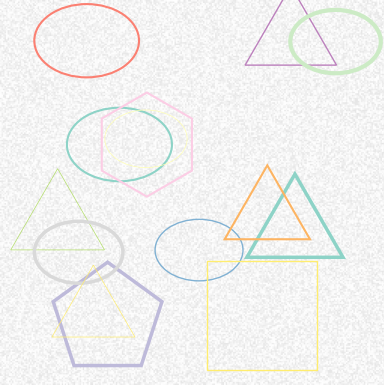[{"shape": "oval", "thickness": 1.5, "radius": 0.68, "center": [0.31, 0.625]}, {"shape": "triangle", "thickness": 2.5, "radius": 0.72, "center": [0.766, 0.404]}, {"shape": "oval", "thickness": 0.5, "radius": 0.53, "center": [0.379, 0.639]}, {"shape": "pentagon", "thickness": 2.5, "radius": 0.74, "center": [0.279, 0.171]}, {"shape": "oval", "thickness": 1.5, "radius": 0.68, "center": [0.225, 0.894]}, {"shape": "oval", "thickness": 1, "radius": 0.57, "center": [0.517, 0.35]}, {"shape": "triangle", "thickness": 1.5, "radius": 0.64, "center": [0.694, 0.443]}, {"shape": "triangle", "thickness": 0.5, "radius": 0.7, "center": [0.15, 0.421]}, {"shape": "hexagon", "thickness": 1.5, "radius": 0.68, "center": [0.381, 0.624]}, {"shape": "oval", "thickness": 2.5, "radius": 0.57, "center": [0.204, 0.345]}, {"shape": "triangle", "thickness": 1, "radius": 0.69, "center": [0.755, 0.899]}, {"shape": "oval", "thickness": 3, "radius": 0.59, "center": [0.872, 0.892]}, {"shape": "square", "thickness": 1, "radius": 0.71, "center": [0.681, 0.181]}, {"shape": "triangle", "thickness": 0.5, "radius": 0.62, "center": [0.243, 0.187]}]